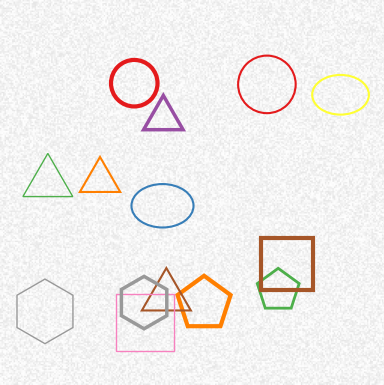[{"shape": "circle", "thickness": 1.5, "radius": 0.37, "center": [0.693, 0.781]}, {"shape": "circle", "thickness": 3, "radius": 0.3, "center": [0.349, 0.784]}, {"shape": "oval", "thickness": 1.5, "radius": 0.4, "center": [0.422, 0.466]}, {"shape": "pentagon", "thickness": 2, "radius": 0.29, "center": [0.723, 0.246]}, {"shape": "triangle", "thickness": 1, "radius": 0.37, "center": [0.124, 0.527]}, {"shape": "triangle", "thickness": 2.5, "radius": 0.3, "center": [0.424, 0.693]}, {"shape": "pentagon", "thickness": 3, "radius": 0.36, "center": [0.53, 0.211]}, {"shape": "triangle", "thickness": 1.5, "radius": 0.3, "center": [0.26, 0.532]}, {"shape": "oval", "thickness": 1.5, "radius": 0.37, "center": [0.885, 0.754]}, {"shape": "triangle", "thickness": 1.5, "radius": 0.37, "center": [0.432, 0.23]}, {"shape": "square", "thickness": 3, "radius": 0.34, "center": [0.745, 0.315]}, {"shape": "square", "thickness": 1, "radius": 0.37, "center": [0.376, 0.163]}, {"shape": "hexagon", "thickness": 2.5, "radius": 0.34, "center": [0.374, 0.214]}, {"shape": "hexagon", "thickness": 1, "radius": 0.42, "center": [0.117, 0.191]}]